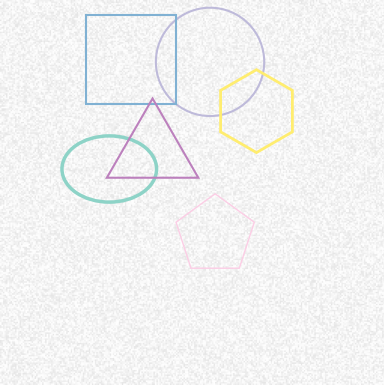[{"shape": "oval", "thickness": 2.5, "radius": 0.61, "center": [0.284, 0.561]}, {"shape": "circle", "thickness": 1.5, "radius": 0.7, "center": [0.546, 0.839]}, {"shape": "square", "thickness": 1.5, "radius": 0.58, "center": [0.34, 0.846]}, {"shape": "pentagon", "thickness": 1, "radius": 0.53, "center": [0.559, 0.39]}, {"shape": "triangle", "thickness": 1.5, "radius": 0.69, "center": [0.396, 0.607]}, {"shape": "hexagon", "thickness": 2, "radius": 0.54, "center": [0.666, 0.711]}]